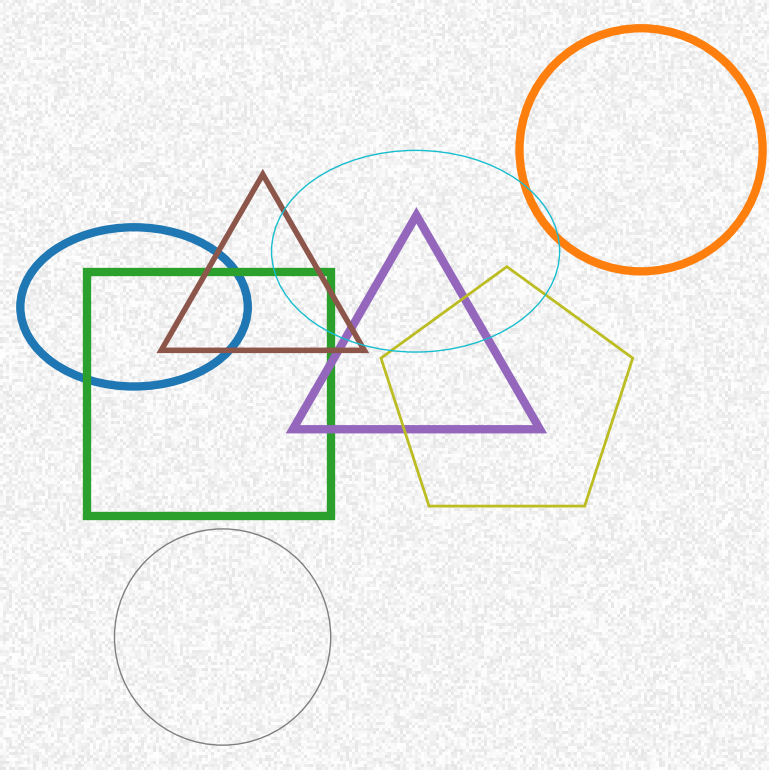[{"shape": "oval", "thickness": 3, "radius": 0.74, "center": [0.174, 0.601]}, {"shape": "circle", "thickness": 3, "radius": 0.79, "center": [0.833, 0.805]}, {"shape": "square", "thickness": 3, "radius": 0.79, "center": [0.272, 0.488]}, {"shape": "triangle", "thickness": 3, "radius": 0.93, "center": [0.541, 0.535]}, {"shape": "triangle", "thickness": 2, "radius": 0.76, "center": [0.341, 0.621]}, {"shape": "circle", "thickness": 0.5, "radius": 0.7, "center": [0.289, 0.173]}, {"shape": "pentagon", "thickness": 1, "radius": 0.86, "center": [0.658, 0.482]}, {"shape": "oval", "thickness": 0.5, "radius": 0.94, "center": [0.54, 0.674]}]